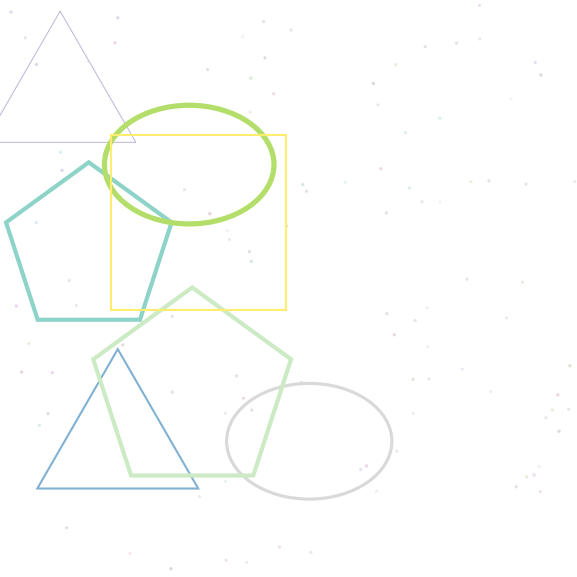[{"shape": "pentagon", "thickness": 2, "radius": 0.75, "center": [0.154, 0.567]}, {"shape": "triangle", "thickness": 0.5, "radius": 0.76, "center": [0.104, 0.828]}, {"shape": "triangle", "thickness": 1, "radius": 0.8, "center": [0.204, 0.234]}, {"shape": "oval", "thickness": 2.5, "radius": 0.73, "center": [0.328, 0.714]}, {"shape": "oval", "thickness": 1.5, "radius": 0.72, "center": [0.535, 0.235]}, {"shape": "pentagon", "thickness": 2, "radius": 0.9, "center": [0.333, 0.321]}, {"shape": "square", "thickness": 1, "radius": 0.76, "center": [0.344, 0.613]}]